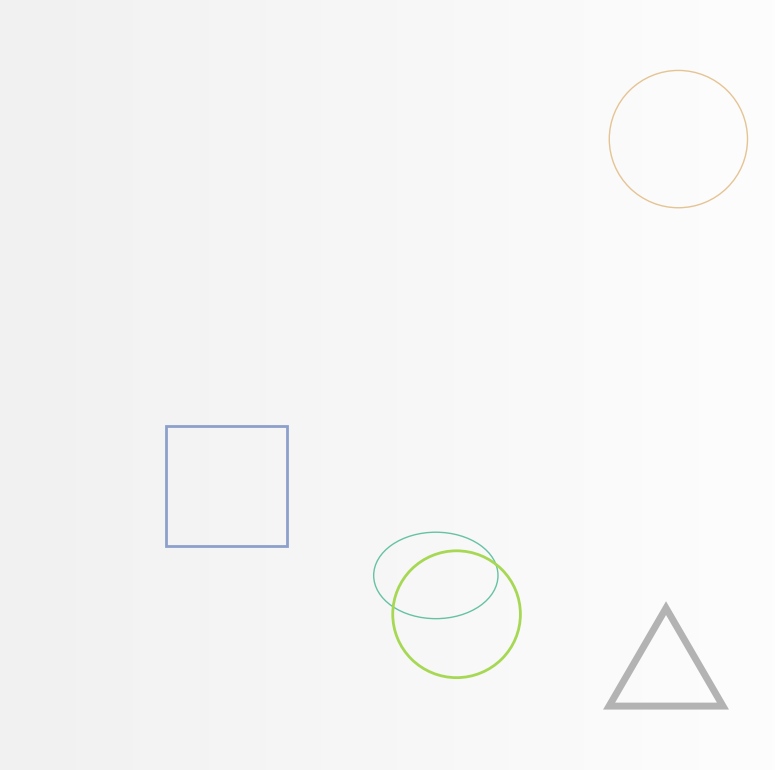[{"shape": "oval", "thickness": 0.5, "radius": 0.4, "center": [0.562, 0.253]}, {"shape": "square", "thickness": 1, "radius": 0.39, "center": [0.293, 0.369]}, {"shape": "circle", "thickness": 1, "radius": 0.41, "center": [0.589, 0.202]}, {"shape": "circle", "thickness": 0.5, "radius": 0.45, "center": [0.875, 0.819]}, {"shape": "triangle", "thickness": 2.5, "radius": 0.42, "center": [0.859, 0.125]}]